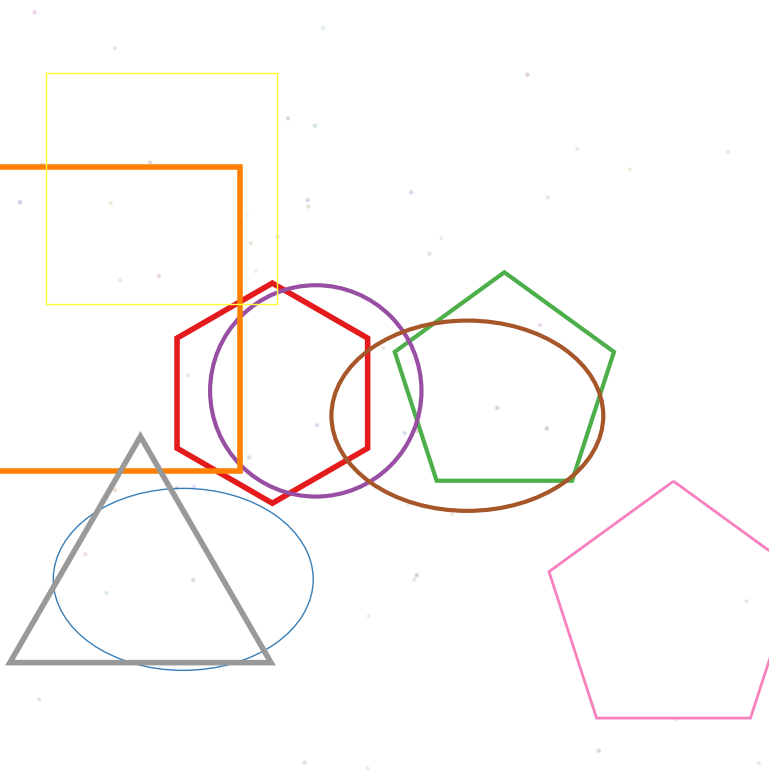[{"shape": "hexagon", "thickness": 2, "radius": 0.71, "center": [0.354, 0.489]}, {"shape": "oval", "thickness": 0.5, "radius": 0.84, "center": [0.238, 0.248]}, {"shape": "pentagon", "thickness": 1.5, "radius": 0.75, "center": [0.655, 0.497]}, {"shape": "circle", "thickness": 1.5, "radius": 0.69, "center": [0.41, 0.492]}, {"shape": "square", "thickness": 2, "radius": 0.99, "center": [0.114, 0.586]}, {"shape": "square", "thickness": 0.5, "radius": 0.75, "center": [0.21, 0.755]}, {"shape": "oval", "thickness": 1.5, "radius": 0.88, "center": [0.607, 0.46]}, {"shape": "pentagon", "thickness": 1, "radius": 0.85, "center": [0.875, 0.205]}, {"shape": "triangle", "thickness": 2, "radius": 0.98, "center": [0.182, 0.237]}]